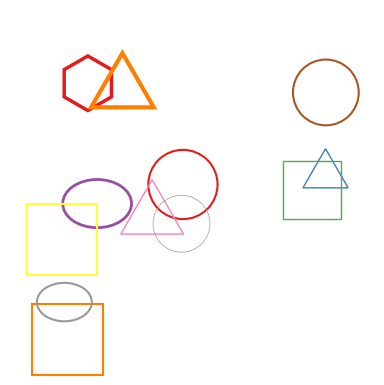[{"shape": "circle", "thickness": 1.5, "radius": 0.45, "center": [0.475, 0.521]}, {"shape": "hexagon", "thickness": 2.5, "radius": 0.35, "center": [0.228, 0.784]}, {"shape": "triangle", "thickness": 1, "radius": 0.34, "center": [0.846, 0.546]}, {"shape": "square", "thickness": 1, "radius": 0.38, "center": [0.811, 0.506]}, {"shape": "oval", "thickness": 2, "radius": 0.45, "center": [0.252, 0.471]}, {"shape": "square", "thickness": 1.5, "radius": 0.46, "center": [0.174, 0.118]}, {"shape": "triangle", "thickness": 3, "radius": 0.47, "center": [0.318, 0.768]}, {"shape": "square", "thickness": 1.5, "radius": 0.46, "center": [0.161, 0.378]}, {"shape": "circle", "thickness": 1.5, "radius": 0.43, "center": [0.846, 0.76]}, {"shape": "triangle", "thickness": 1, "radius": 0.47, "center": [0.395, 0.439]}, {"shape": "oval", "thickness": 1.5, "radius": 0.36, "center": [0.167, 0.215]}, {"shape": "circle", "thickness": 0.5, "radius": 0.37, "center": [0.471, 0.419]}]